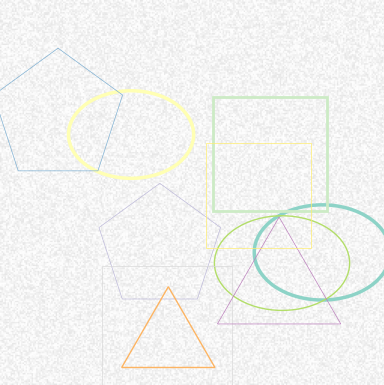[{"shape": "oval", "thickness": 2.5, "radius": 0.88, "center": [0.837, 0.344]}, {"shape": "oval", "thickness": 2.5, "radius": 0.81, "center": [0.34, 0.651]}, {"shape": "pentagon", "thickness": 0.5, "radius": 0.83, "center": [0.415, 0.358]}, {"shape": "pentagon", "thickness": 0.5, "radius": 0.88, "center": [0.151, 0.699]}, {"shape": "triangle", "thickness": 1, "radius": 0.7, "center": [0.437, 0.115]}, {"shape": "oval", "thickness": 1, "radius": 0.88, "center": [0.733, 0.317]}, {"shape": "square", "thickness": 0.5, "radius": 0.85, "center": [0.434, 0.139]}, {"shape": "triangle", "thickness": 0.5, "radius": 0.93, "center": [0.725, 0.251]}, {"shape": "square", "thickness": 2, "radius": 0.74, "center": [0.701, 0.6]}, {"shape": "square", "thickness": 0.5, "radius": 0.68, "center": [0.671, 0.492]}]